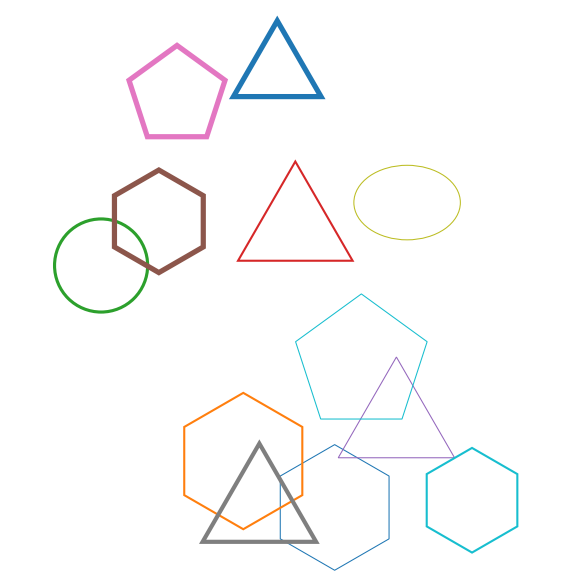[{"shape": "triangle", "thickness": 2.5, "radius": 0.44, "center": [0.48, 0.876]}, {"shape": "hexagon", "thickness": 0.5, "radius": 0.54, "center": [0.58, 0.12]}, {"shape": "hexagon", "thickness": 1, "radius": 0.59, "center": [0.421, 0.201]}, {"shape": "circle", "thickness": 1.5, "radius": 0.4, "center": [0.175, 0.539]}, {"shape": "triangle", "thickness": 1, "radius": 0.57, "center": [0.511, 0.605]}, {"shape": "triangle", "thickness": 0.5, "radius": 0.58, "center": [0.686, 0.265]}, {"shape": "hexagon", "thickness": 2.5, "radius": 0.44, "center": [0.275, 0.616]}, {"shape": "pentagon", "thickness": 2.5, "radius": 0.44, "center": [0.307, 0.833]}, {"shape": "triangle", "thickness": 2, "radius": 0.57, "center": [0.449, 0.118]}, {"shape": "oval", "thickness": 0.5, "radius": 0.46, "center": [0.705, 0.648]}, {"shape": "pentagon", "thickness": 0.5, "radius": 0.6, "center": [0.626, 0.37]}, {"shape": "hexagon", "thickness": 1, "radius": 0.45, "center": [0.817, 0.133]}]